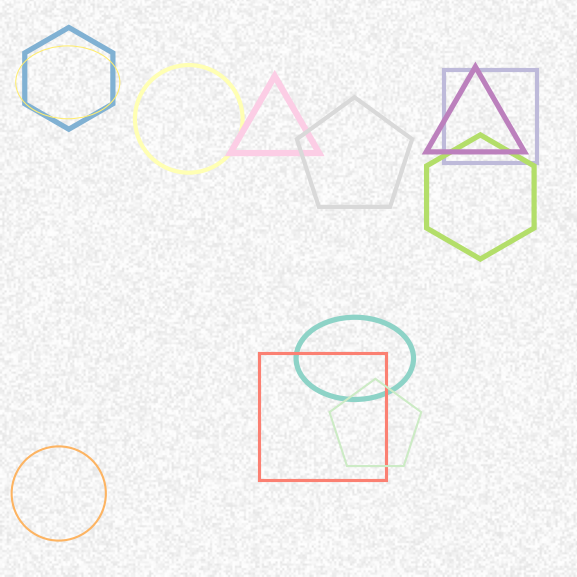[{"shape": "oval", "thickness": 2.5, "radius": 0.51, "center": [0.614, 0.379]}, {"shape": "circle", "thickness": 2, "radius": 0.47, "center": [0.327, 0.793]}, {"shape": "square", "thickness": 2, "radius": 0.4, "center": [0.849, 0.797]}, {"shape": "square", "thickness": 1.5, "radius": 0.55, "center": [0.558, 0.278]}, {"shape": "hexagon", "thickness": 2.5, "radius": 0.44, "center": [0.119, 0.863]}, {"shape": "circle", "thickness": 1, "radius": 0.41, "center": [0.102, 0.145]}, {"shape": "hexagon", "thickness": 2.5, "radius": 0.54, "center": [0.832, 0.658]}, {"shape": "triangle", "thickness": 3, "radius": 0.44, "center": [0.476, 0.779]}, {"shape": "pentagon", "thickness": 2, "radius": 0.52, "center": [0.614, 0.726]}, {"shape": "triangle", "thickness": 2.5, "radius": 0.49, "center": [0.823, 0.785]}, {"shape": "pentagon", "thickness": 1, "radius": 0.42, "center": [0.65, 0.26]}, {"shape": "oval", "thickness": 0.5, "radius": 0.45, "center": [0.117, 0.857]}]